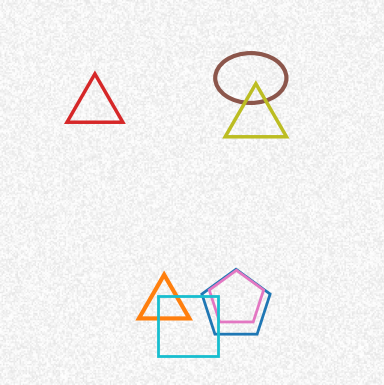[{"shape": "pentagon", "thickness": 2, "radius": 0.47, "center": [0.613, 0.207]}, {"shape": "triangle", "thickness": 3, "radius": 0.38, "center": [0.426, 0.211]}, {"shape": "triangle", "thickness": 2.5, "radius": 0.42, "center": [0.246, 0.724]}, {"shape": "oval", "thickness": 3, "radius": 0.46, "center": [0.651, 0.797]}, {"shape": "pentagon", "thickness": 2, "radius": 0.37, "center": [0.614, 0.224]}, {"shape": "triangle", "thickness": 2.5, "radius": 0.46, "center": [0.665, 0.691]}, {"shape": "square", "thickness": 2, "radius": 0.39, "center": [0.488, 0.154]}]